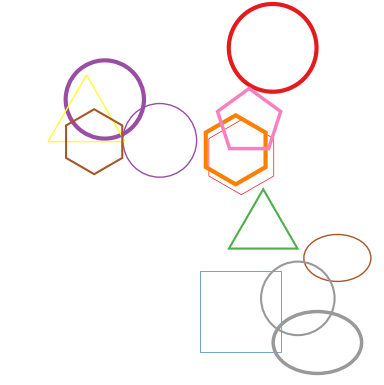[{"shape": "circle", "thickness": 3, "radius": 0.57, "center": [0.708, 0.876]}, {"shape": "hexagon", "thickness": 0.5, "radius": 0.49, "center": [0.627, 0.591]}, {"shape": "square", "thickness": 0.5, "radius": 0.53, "center": [0.625, 0.191]}, {"shape": "triangle", "thickness": 1.5, "radius": 0.51, "center": [0.684, 0.406]}, {"shape": "circle", "thickness": 1, "radius": 0.48, "center": [0.415, 0.635]}, {"shape": "circle", "thickness": 3, "radius": 0.51, "center": [0.272, 0.742]}, {"shape": "hexagon", "thickness": 3, "radius": 0.45, "center": [0.612, 0.611]}, {"shape": "triangle", "thickness": 1, "radius": 0.58, "center": [0.225, 0.69]}, {"shape": "oval", "thickness": 1, "radius": 0.44, "center": [0.876, 0.33]}, {"shape": "hexagon", "thickness": 1.5, "radius": 0.42, "center": [0.245, 0.632]}, {"shape": "pentagon", "thickness": 2.5, "radius": 0.43, "center": [0.647, 0.684]}, {"shape": "circle", "thickness": 1.5, "radius": 0.48, "center": [0.774, 0.225]}, {"shape": "oval", "thickness": 2.5, "radius": 0.57, "center": [0.824, 0.11]}]